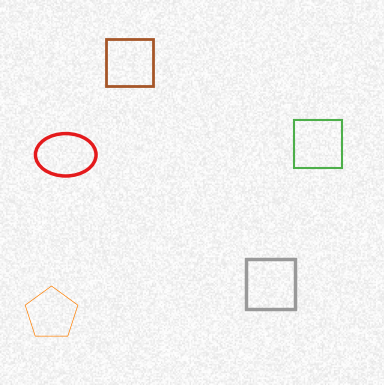[{"shape": "oval", "thickness": 2.5, "radius": 0.39, "center": [0.171, 0.598]}, {"shape": "square", "thickness": 1.5, "radius": 0.31, "center": [0.826, 0.627]}, {"shape": "pentagon", "thickness": 0.5, "radius": 0.36, "center": [0.134, 0.185]}, {"shape": "square", "thickness": 2, "radius": 0.31, "center": [0.337, 0.838]}, {"shape": "square", "thickness": 2.5, "radius": 0.32, "center": [0.702, 0.262]}]